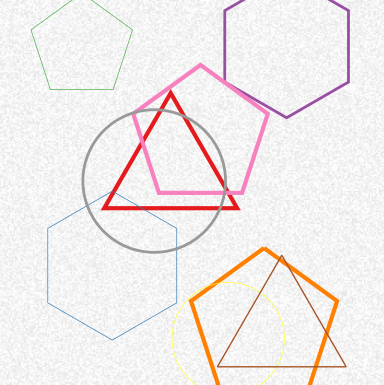[{"shape": "triangle", "thickness": 3, "radius": 1.0, "center": [0.443, 0.559]}, {"shape": "hexagon", "thickness": 0.5, "radius": 0.97, "center": [0.292, 0.31]}, {"shape": "pentagon", "thickness": 0.5, "radius": 0.69, "center": [0.212, 0.879]}, {"shape": "hexagon", "thickness": 2, "radius": 0.93, "center": [0.744, 0.88]}, {"shape": "pentagon", "thickness": 3, "radius": 1.0, "center": [0.686, 0.156]}, {"shape": "circle", "thickness": 0.5, "radius": 0.73, "center": [0.593, 0.121]}, {"shape": "triangle", "thickness": 1, "radius": 0.97, "center": [0.732, 0.144]}, {"shape": "pentagon", "thickness": 3, "radius": 0.92, "center": [0.521, 0.648]}, {"shape": "circle", "thickness": 2, "radius": 0.93, "center": [0.401, 0.53]}]